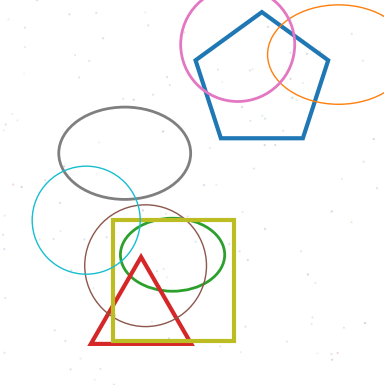[{"shape": "pentagon", "thickness": 3, "radius": 0.91, "center": [0.68, 0.787]}, {"shape": "oval", "thickness": 1, "radius": 0.92, "center": [0.879, 0.858]}, {"shape": "oval", "thickness": 2, "radius": 0.68, "center": [0.448, 0.338]}, {"shape": "triangle", "thickness": 3, "radius": 0.75, "center": [0.366, 0.182]}, {"shape": "circle", "thickness": 1, "radius": 0.79, "center": [0.378, 0.31]}, {"shape": "circle", "thickness": 2, "radius": 0.74, "center": [0.617, 0.885]}, {"shape": "oval", "thickness": 2, "radius": 0.86, "center": [0.324, 0.602]}, {"shape": "square", "thickness": 3, "radius": 0.78, "center": [0.45, 0.271]}, {"shape": "circle", "thickness": 1, "radius": 0.7, "center": [0.224, 0.428]}]